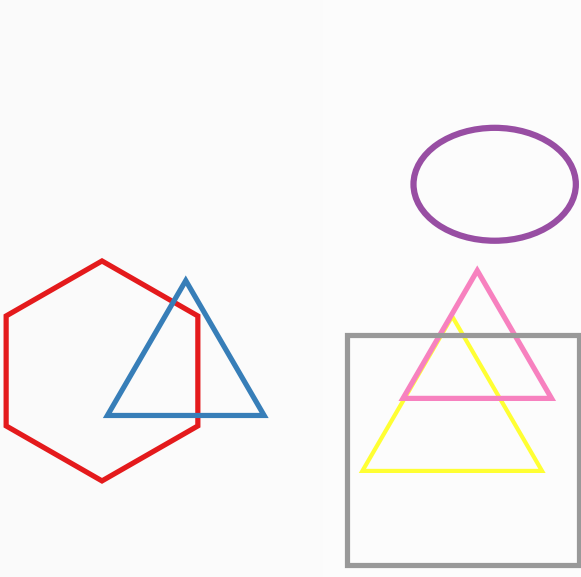[{"shape": "hexagon", "thickness": 2.5, "radius": 0.95, "center": [0.175, 0.357]}, {"shape": "triangle", "thickness": 2.5, "radius": 0.78, "center": [0.32, 0.358]}, {"shape": "oval", "thickness": 3, "radius": 0.7, "center": [0.851, 0.68]}, {"shape": "triangle", "thickness": 2, "radius": 0.89, "center": [0.778, 0.273]}, {"shape": "triangle", "thickness": 2.5, "radius": 0.74, "center": [0.821, 0.383]}, {"shape": "square", "thickness": 2.5, "radius": 1.0, "center": [0.797, 0.221]}]